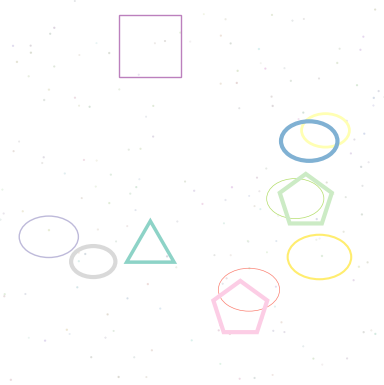[{"shape": "triangle", "thickness": 2.5, "radius": 0.36, "center": [0.39, 0.355]}, {"shape": "oval", "thickness": 2, "radius": 0.31, "center": [0.845, 0.661]}, {"shape": "oval", "thickness": 1, "radius": 0.38, "center": [0.127, 0.385]}, {"shape": "oval", "thickness": 0.5, "radius": 0.4, "center": [0.647, 0.247]}, {"shape": "oval", "thickness": 3, "radius": 0.37, "center": [0.803, 0.634]}, {"shape": "oval", "thickness": 0.5, "radius": 0.37, "center": [0.767, 0.484]}, {"shape": "pentagon", "thickness": 3, "radius": 0.37, "center": [0.624, 0.197]}, {"shape": "oval", "thickness": 3, "radius": 0.29, "center": [0.242, 0.321]}, {"shape": "square", "thickness": 1, "radius": 0.4, "center": [0.39, 0.881]}, {"shape": "pentagon", "thickness": 3, "radius": 0.36, "center": [0.794, 0.477]}, {"shape": "oval", "thickness": 1.5, "radius": 0.41, "center": [0.83, 0.332]}]